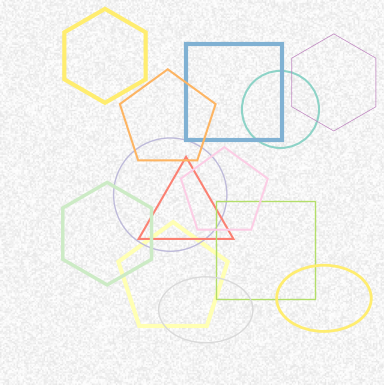[{"shape": "circle", "thickness": 1.5, "radius": 0.5, "center": [0.729, 0.716]}, {"shape": "pentagon", "thickness": 3, "radius": 0.75, "center": [0.449, 0.274]}, {"shape": "circle", "thickness": 1, "radius": 0.74, "center": [0.442, 0.494]}, {"shape": "triangle", "thickness": 1.5, "radius": 0.71, "center": [0.483, 0.45]}, {"shape": "square", "thickness": 3, "radius": 0.63, "center": [0.608, 0.762]}, {"shape": "pentagon", "thickness": 1.5, "radius": 0.65, "center": [0.436, 0.689]}, {"shape": "square", "thickness": 1, "radius": 0.64, "center": [0.69, 0.351]}, {"shape": "pentagon", "thickness": 1.5, "radius": 0.59, "center": [0.583, 0.499]}, {"shape": "oval", "thickness": 1, "radius": 0.61, "center": [0.534, 0.195]}, {"shape": "hexagon", "thickness": 0.5, "radius": 0.63, "center": [0.867, 0.786]}, {"shape": "hexagon", "thickness": 2.5, "radius": 0.67, "center": [0.278, 0.393]}, {"shape": "hexagon", "thickness": 3, "radius": 0.61, "center": [0.273, 0.855]}, {"shape": "oval", "thickness": 2, "radius": 0.61, "center": [0.841, 0.225]}]